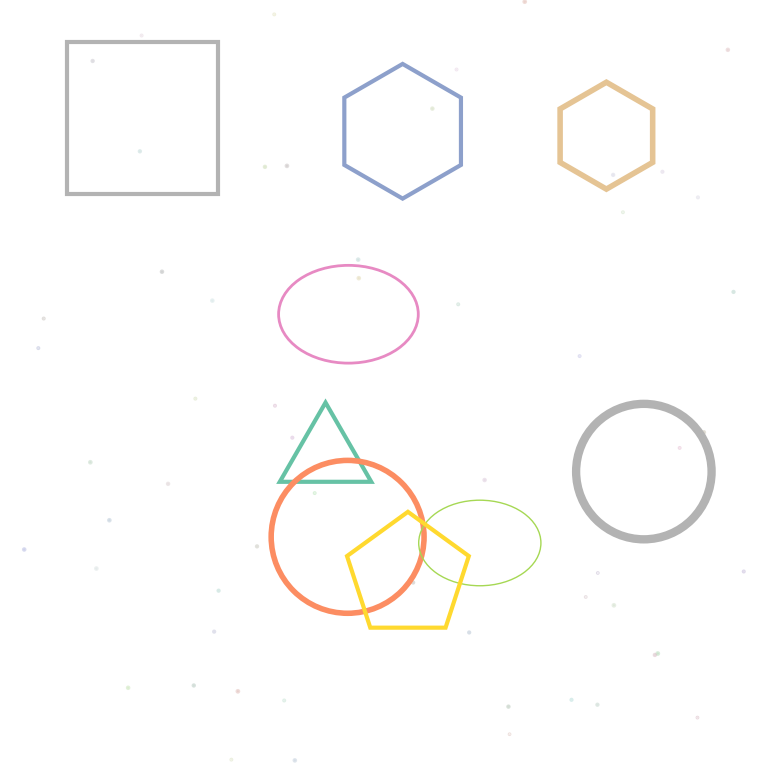[{"shape": "triangle", "thickness": 1.5, "radius": 0.34, "center": [0.423, 0.409]}, {"shape": "circle", "thickness": 2, "radius": 0.5, "center": [0.451, 0.303]}, {"shape": "hexagon", "thickness": 1.5, "radius": 0.44, "center": [0.523, 0.83]}, {"shape": "oval", "thickness": 1, "radius": 0.45, "center": [0.453, 0.592]}, {"shape": "oval", "thickness": 0.5, "radius": 0.4, "center": [0.623, 0.295]}, {"shape": "pentagon", "thickness": 1.5, "radius": 0.42, "center": [0.53, 0.252]}, {"shape": "hexagon", "thickness": 2, "radius": 0.35, "center": [0.788, 0.824]}, {"shape": "circle", "thickness": 3, "radius": 0.44, "center": [0.836, 0.388]}, {"shape": "square", "thickness": 1.5, "radius": 0.49, "center": [0.185, 0.847]}]